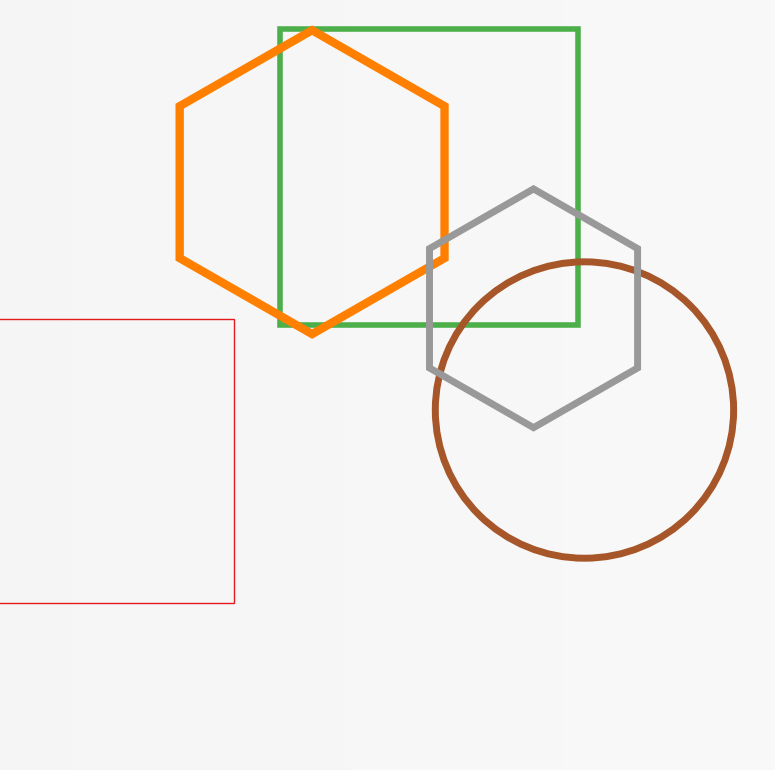[{"shape": "square", "thickness": 0.5, "radius": 0.92, "center": [0.118, 0.401]}, {"shape": "square", "thickness": 2, "radius": 0.96, "center": [0.554, 0.77]}, {"shape": "hexagon", "thickness": 3, "radius": 0.99, "center": [0.403, 0.763]}, {"shape": "circle", "thickness": 2.5, "radius": 0.96, "center": [0.754, 0.468]}, {"shape": "hexagon", "thickness": 2.5, "radius": 0.78, "center": [0.688, 0.6]}]